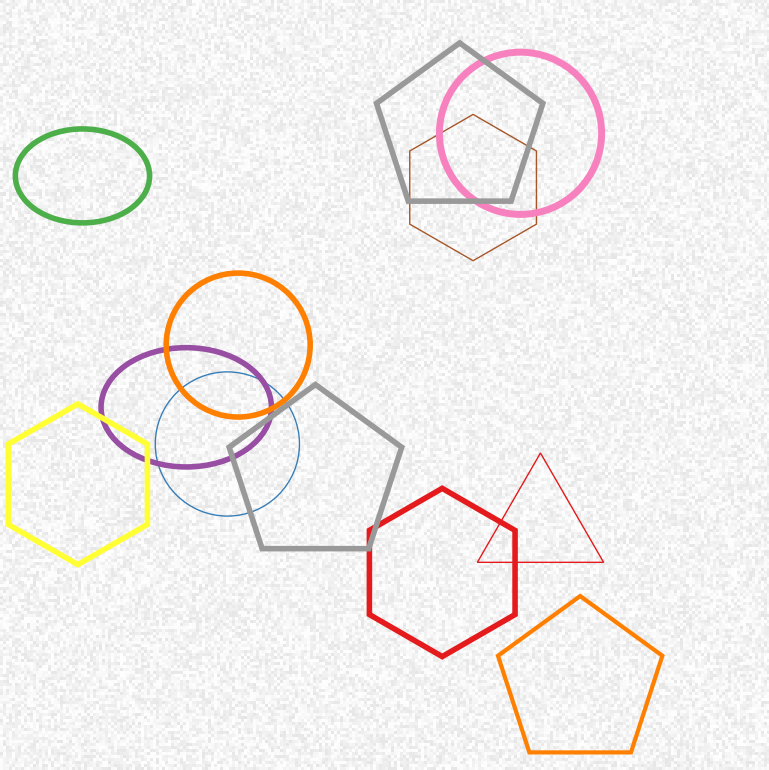[{"shape": "triangle", "thickness": 0.5, "radius": 0.47, "center": [0.702, 0.317]}, {"shape": "hexagon", "thickness": 2, "radius": 0.55, "center": [0.574, 0.257]}, {"shape": "circle", "thickness": 0.5, "radius": 0.47, "center": [0.295, 0.423]}, {"shape": "oval", "thickness": 2, "radius": 0.44, "center": [0.107, 0.772]}, {"shape": "oval", "thickness": 2, "radius": 0.55, "center": [0.242, 0.471]}, {"shape": "circle", "thickness": 2, "radius": 0.47, "center": [0.309, 0.552]}, {"shape": "pentagon", "thickness": 1.5, "radius": 0.56, "center": [0.753, 0.114]}, {"shape": "hexagon", "thickness": 2, "radius": 0.52, "center": [0.101, 0.371]}, {"shape": "hexagon", "thickness": 0.5, "radius": 0.47, "center": [0.614, 0.756]}, {"shape": "circle", "thickness": 2.5, "radius": 0.53, "center": [0.676, 0.827]}, {"shape": "pentagon", "thickness": 2, "radius": 0.59, "center": [0.41, 0.383]}, {"shape": "pentagon", "thickness": 2, "radius": 0.57, "center": [0.597, 0.831]}]